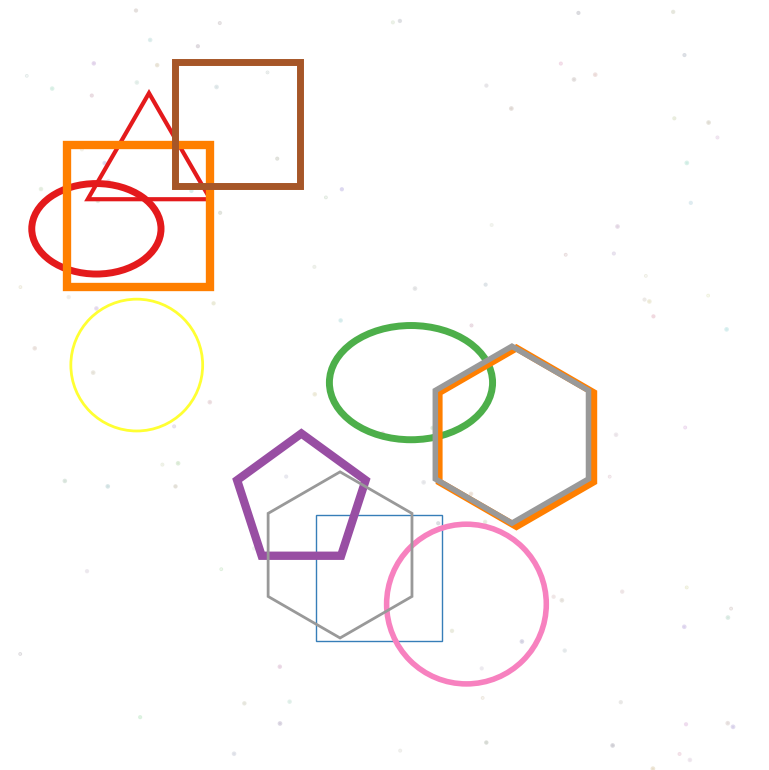[{"shape": "oval", "thickness": 2.5, "radius": 0.42, "center": [0.125, 0.703]}, {"shape": "triangle", "thickness": 1.5, "radius": 0.46, "center": [0.194, 0.787]}, {"shape": "square", "thickness": 0.5, "radius": 0.41, "center": [0.492, 0.249]}, {"shape": "oval", "thickness": 2.5, "radius": 0.53, "center": [0.534, 0.503]}, {"shape": "pentagon", "thickness": 3, "radius": 0.44, "center": [0.391, 0.349]}, {"shape": "square", "thickness": 3, "radius": 0.46, "center": [0.18, 0.719]}, {"shape": "hexagon", "thickness": 2.5, "radius": 0.58, "center": [0.671, 0.432]}, {"shape": "circle", "thickness": 1, "radius": 0.43, "center": [0.178, 0.526]}, {"shape": "square", "thickness": 2.5, "radius": 0.41, "center": [0.308, 0.839]}, {"shape": "circle", "thickness": 2, "radius": 0.52, "center": [0.606, 0.216]}, {"shape": "hexagon", "thickness": 2, "radius": 0.57, "center": [0.665, 0.435]}, {"shape": "hexagon", "thickness": 1, "radius": 0.54, "center": [0.442, 0.279]}]